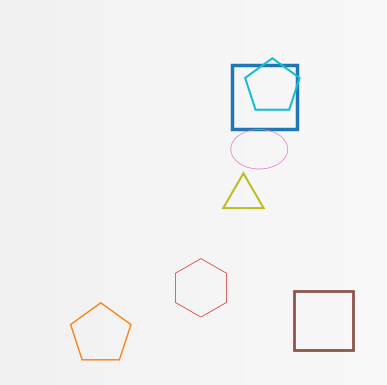[{"shape": "square", "thickness": 2.5, "radius": 0.42, "center": [0.683, 0.748]}, {"shape": "pentagon", "thickness": 1, "radius": 0.41, "center": [0.26, 0.132]}, {"shape": "hexagon", "thickness": 0.5, "radius": 0.38, "center": [0.519, 0.252]}, {"shape": "square", "thickness": 2, "radius": 0.38, "center": [0.835, 0.167]}, {"shape": "oval", "thickness": 0.5, "radius": 0.37, "center": [0.669, 0.612]}, {"shape": "triangle", "thickness": 1.5, "radius": 0.3, "center": [0.628, 0.49]}, {"shape": "pentagon", "thickness": 1.5, "radius": 0.37, "center": [0.703, 0.775]}]